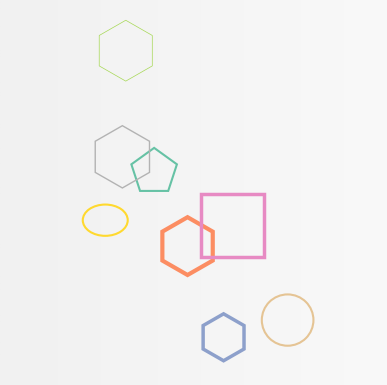[{"shape": "pentagon", "thickness": 1.5, "radius": 0.31, "center": [0.398, 0.554]}, {"shape": "hexagon", "thickness": 3, "radius": 0.38, "center": [0.484, 0.361]}, {"shape": "hexagon", "thickness": 2.5, "radius": 0.3, "center": [0.577, 0.124]}, {"shape": "square", "thickness": 2.5, "radius": 0.4, "center": [0.6, 0.414]}, {"shape": "hexagon", "thickness": 0.5, "radius": 0.4, "center": [0.325, 0.868]}, {"shape": "oval", "thickness": 1.5, "radius": 0.29, "center": [0.272, 0.428]}, {"shape": "circle", "thickness": 1.5, "radius": 0.33, "center": [0.742, 0.169]}, {"shape": "hexagon", "thickness": 1, "radius": 0.4, "center": [0.316, 0.593]}]